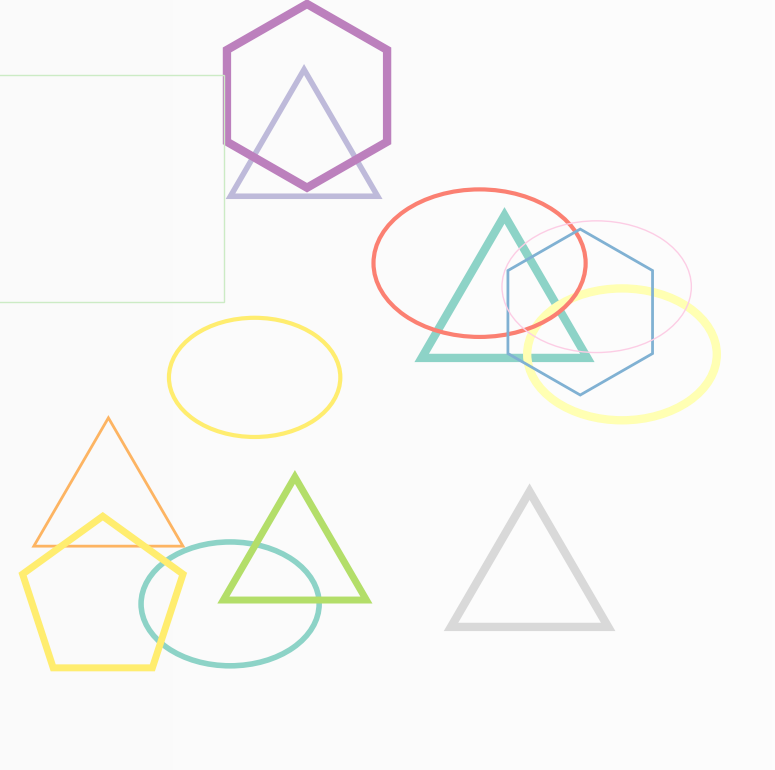[{"shape": "oval", "thickness": 2, "radius": 0.57, "center": [0.297, 0.216]}, {"shape": "triangle", "thickness": 3, "radius": 0.62, "center": [0.651, 0.597]}, {"shape": "oval", "thickness": 3, "radius": 0.61, "center": [0.803, 0.54]}, {"shape": "triangle", "thickness": 2, "radius": 0.55, "center": [0.392, 0.8]}, {"shape": "oval", "thickness": 1.5, "radius": 0.68, "center": [0.619, 0.658]}, {"shape": "hexagon", "thickness": 1, "radius": 0.54, "center": [0.749, 0.595]}, {"shape": "triangle", "thickness": 1, "radius": 0.56, "center": [0.14, 0.346]}, {"shape": "triangle", "thickness": 2.5, "radius": 0.53, "center": [0.381, 0.274]}, {"shape": "oval", "thickness": 0.5, "radius": 0.61, "center": [0.77, 0.628]}, {"shape": "triangle", "thickness": 3, "radius": 0.59, "center": [0.683, 0.244]}, {"shape": "hexagon", "thickness": 3, "radius": 0.6, "center": [0.396, 0.876]}, {"shape": "square", "thickness": 0.5, "radius": 0.74, "center": [0.142, 0.755]}, {"shape": "oval", "thickness": 1.5, "radius": 0.55, "center": [0.329, 0.51]}, {"shape": "pentagon", "thickness": 2.5, "radius": 0.54, "center": [0.133, 0.221]}]